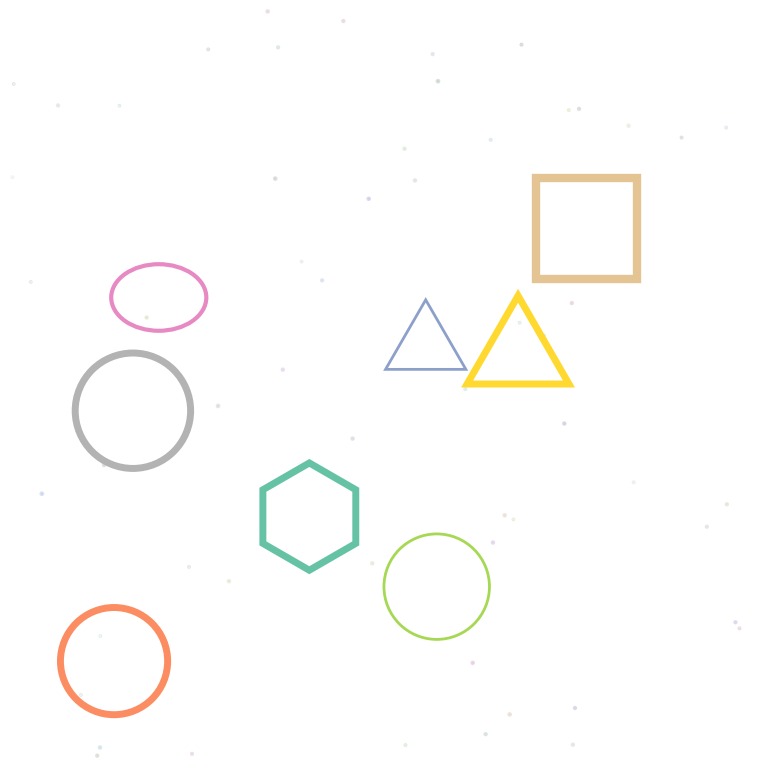[{"shape": "hexagon", "thickness": 2.5, "radius": 0.35, "center": [0.402, 0.329]}, {"shape": "circle", "thickness": 2.5, "radius": 0.35, "center": [0.148, 0.141]}, {"shape": "triangle", "thickness": 1, "radius": 0.3, "center": [0.553, 0.55]}, {"shape": "oval", "thickness": 1.5, "radius": 0.31, "center": [0.206, 0.614]}, {"shape": "circle", "thickness": 1, "radius": 0.34, "center": [0.567, 0.238]}, {"shape": "triangle", "thickness": 2.5, "radius": 0.38, "center": [0.673, 0.539]}, {"shape": "square", "thickness": 3, "radius": 0.33, "center": [0.762, 0.703]}, {"shape": "circle", "thickness": 2.5, "radius": 0.37, "center": [0.173, 0.467]}]